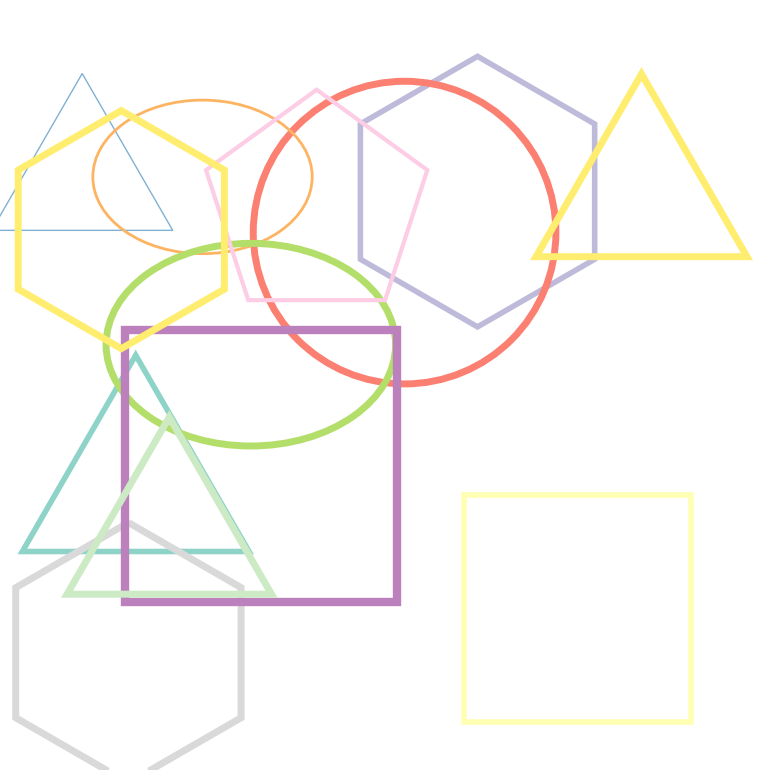[{"shape": "triangle", "thickness": 2, "radius": 0.85, "center": [0.176, 0.369]}, {"shape": "square", "thickness": 2, "radius": 0.74, "center": [0.75, 0.21]}, {"shape": "hexagon", "thickness": 2, "radius": 0.88, "center": [0.62, 0.751]}, {"shape": "circle", "thickness": 2.5, "radius": 0.98, "center": [0.525, 0.698]}, {"shape": "triangle", "thickness": 0.5, "radius": 0.68, "center": [0.107, 0.769]}, {"shape": "oval", "thickness": 1, "radius": 0.71, "center": [0.263, 0.77]}, {"shape": "oval", "thickness": 2.5, "radius": 0.94, "center": [0.326, 0.552]}, {"shape": "pentagon", "thickness": 1.5, "radius": 0.76, "center": [0.411, 0.732]}, {"shape": "hexagon", "thickness": 2.5, "radius": 0.84, "center": [0.167, 0.152]}, {"shape": "square", "thickness": 3, "radius": 0.88, "center": [0.339, 0.395]}, {"shape": "triangle", "thickness": 2.5, "radius": 0.77, "center": [0.22, 0.305]}, {"shape": "triangle", "thickness": 2.5, "radius": 0.79, "center": [0.833, 0.746]}, {"shape": "hexagon", "thickness": 2.5, "radius": 0.77, "center": [0.158, 0.702]}]